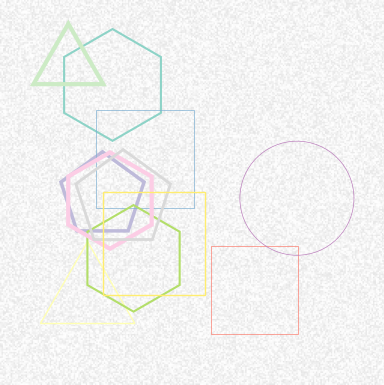[{"shape": "hexagon", "thickness": 1.5, "radius": 0.73, "center": [0.292, 0.779]}, {"shape": "triangle", "thickness": 1, "radius": 0.71, "center": [0.228, 0.231]}, {"shape": "pentagon", "thickness": 2.5, "radius": 0.57, "center": [0.266, 0.492]}, {"shape": "square", "thickness": 0.5, "radius": 0.57, "center": [0.661, 0.247]}, {"shape": "square", "thickness": 0.5, "radius": 0.64, "center": [0.376, 0.586]}, {"shape": "hexagon", "thickness": 1.5, "radius": 0.69, "center": [0.347, 0.329]}, {"shape": "hexagon", "thickness": 3, "radius": 0.63, "center": [0.286, 0.479]}, {"shape": "pentagon", "thickness": 2, "radius": 0.65, "center": [0.32, 0.482]}, {"shape": "circle", "thickness": 0.5, "radius": 0.74, "center": [0.771, 0.485]}, {"shape": "triangle", "thickness": 3, "radius": 0.52, "center": [0.177, 0.834]}, {"shape": "square", "thickness": 1, "radius": 0.66, "center": [0.4, 0.368]}]